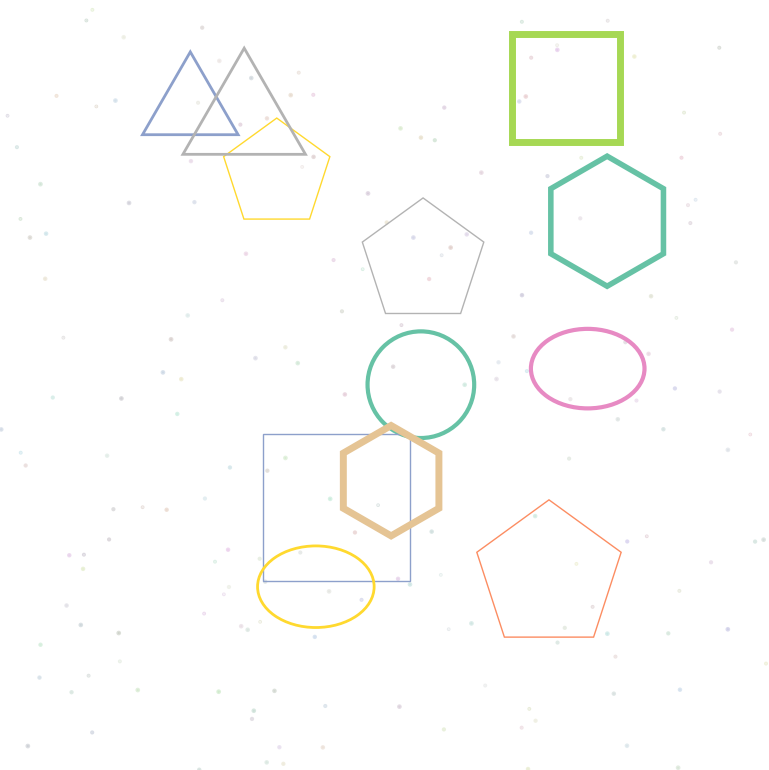[{"shape": "circle", "thickness": 1.5, "radius": 0.35, "center": [0.547, 0.5]}, {"shape": "hexagon", "thickness": 2, "radius": 0.42, "center": [0.788, 0.713]}, {"shape": "pentagon", "thickness": 0.5, "radius": 0.49, "center": [0.713, 0.252]}, {"shape": "triangle", "thickness": 1, "radius": 0.36, "center": [0.247, 0.861]}, {"shape": "square", "thickness": 0.5, "radius": 0.48, "center": [0.437, 0.341]}, {"shape": "oval", "thickness": 1.5, "radius": 0.37, "center": [0.763, 0.521]}, {"shape": "square", "thickness": 2.5, "radius": 0.35, "center": [0.735, 0.886]}, {"shape": "pentagon", "thickness": 0.5, "radius": 0.36, "center": [0.359, 0.774]}, {"shape": "oval", "thickness": 1, "radius": 0.38, "center": [0.41, 0.238]}, {"shape": "hexagon", "thickness": 2.5, "radius": 0.36, "center": [0.508, 0.376]}, {"shape": "triangle", "thickness": 1, "radius": 0.46, "center": [0.317, 0.846]}, {"shape": "pentagon", "thickness": 0.5, "radius": 0.41, "center": [0.549, 0.66]}]